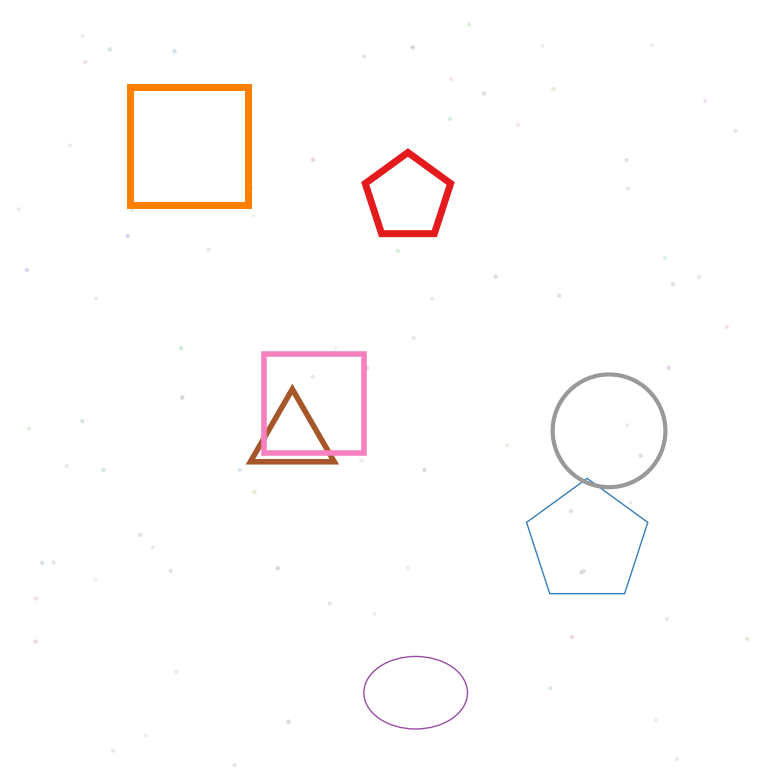[{"shape": "pentagon", "thickness": 2.5, "radius": 0.29, "center": [0.53, 0.744]}, {"shape": "pentagon", "thickness": 0.5, "radius": 0.41, "center": [0.763, 0.296]}, {"shape": "oval", "thickness": 0.5, "radius": 0.34, "center": [0.54, 0.1]}, {"shape": "square", "thickness": 2.5, "radius": 0.38, "center": [0.246, 0.811]}, {"shape": "triangle", "thickness": 2, "radius": 0.31, "center": [0.38, 0.432]}, {"shape": "square", "thickness": 2, "radius": 0.32, "center": [0.408, 0.476]}, {"shape": "circle", "thickness": 1.5, "radius": 0.37, "center": [0.791, 0.441]}]